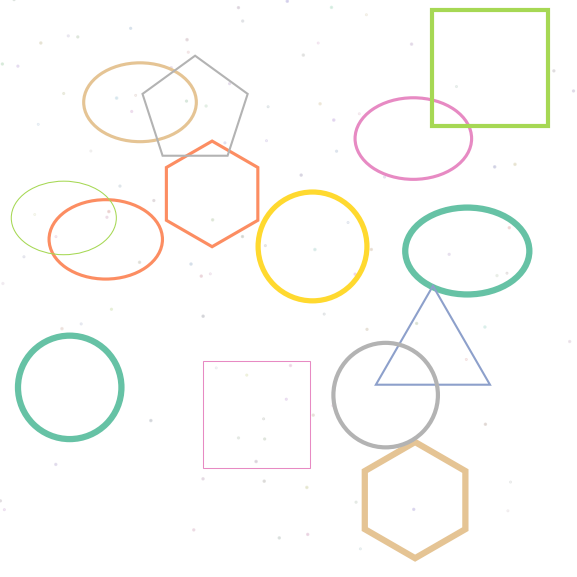[{"shape": "oval", "thickness": 3, "radius": 0.54, "center": [0.809, 0.564]}, {"shape": "circle", "thickness": 3, "radius": 0.45, "center": [0.121, 0.328]}, {"shape": "oval", "thickness": 1.5, "radius": 0.49, "center": [0.183, 0.585]}, {"shape": "hexagon", "thickness": 1.5, "radius": 0.46, "center": [0.367, 0.663]}, {"shape": "triangle", "thickness": 1, "radius": 0.57, "center": [0.75, 0.39]}, {"shape": "oval", "thickness": 1.5, "radius": 0.5, "center": [0.716, 0.759]}, {"shape": "square", "thickness": 0.5, "radius": 0.46, "center": [0.444, 0.282]}, {"shape": "oval", "thickness": 0.5, "radius": 0.45, "center": [0.11, 0.622]}, {"shape": "square", "thickness": 2, "radius": 0.5, "center": [0.849, 0.882]}, {"shape": "circle", "thickness": 2.5, "radius": 0.47, "center": [0.541, 0.572]}, {"shape": "oval", "thickness": 1.5, "radius": 0.49, "center": [0.242, 0.822]}, {"shape": "hexagon", "thickness": 3, "radius": 0.5, "center": [0.719, 0.133]}, {"shape": "pentagon", "thickness": 1, "radius": 0.48, "center": [0.338, 0.807]}, {"shape": "circle", "thickness": 2, "radius": 0.45, "center": [0.668, 0.315]}]